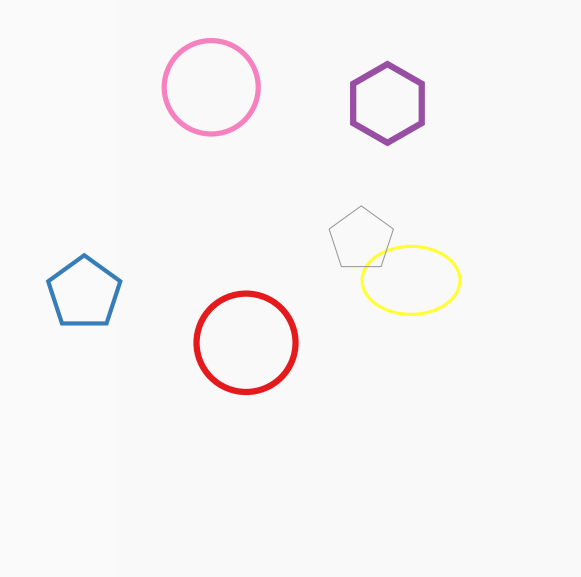[{"shape": "circle", "thickness": 3, "radius": 0.43, "center": [0.423, 0.406]}, {"shape": "pentagon", "thickness": 2, "radius": 0.33, "center": [0.145, 0.492]}, {"shape": "hexagon", "thickness": 3, "radius": 0.34, "center": [0.667, 0.82]}, {"shape": "oval", "thickness": 1.5, "radius": 0.42, "center": [0.707, 0.514]}, {"shape": "circle", "thickness": 2.5, "radius": 0.4, "center": [0.363, 0.848]}, {"shape": "pentagon", "thickness": 0.5, "radius": 0.29, "center": [0.622, 0.584]}]